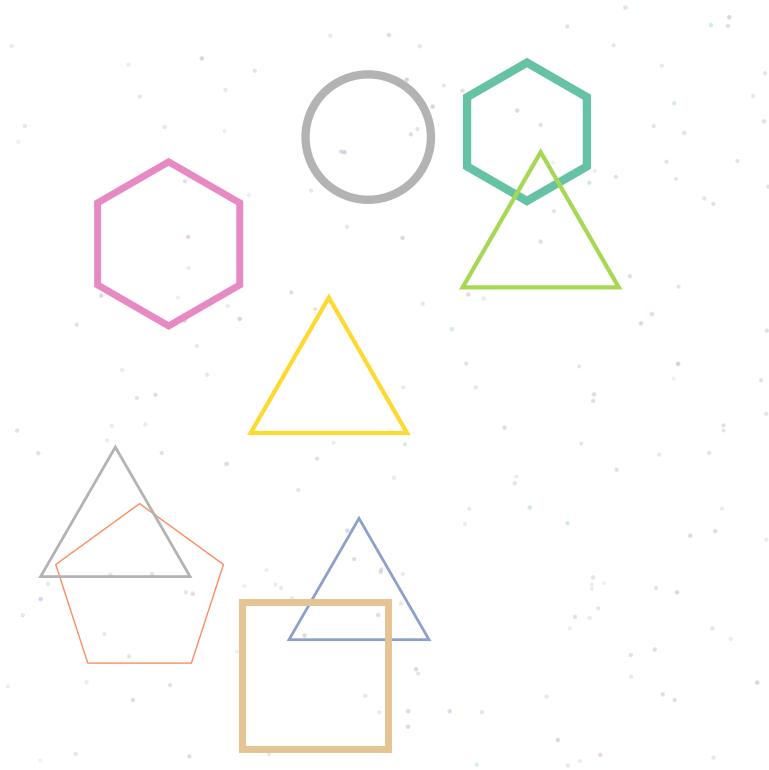[{"shape": "hexagon", "thickness": 3, "radius": 0.45, "center": [0.684, 0.829]}, {"shape": "pentagon", "thickness": 0.5, "radius": 0.57, "center": [0.181, 0.231]}, {"shape": "triangle", "thickness": 1, "radius": 0.53, "center": [0.466, 0.222]}, {"shape": "hexagon", "thickness": 2.5, "radius": 0.53, "center": [0.219, 0.683]}, {"shape": "triangle", "thickness": 1.5, "radius": 0.59, "center": [0.702, 0.685]}, {"shape": "triangle", "thickness": 1.5, "radius": 0.59, "center": [0.427, 0.496]}, {"shape": "square", "thickness": 2.5, "radius": 0.48, "center": [0.409, 0.122]}, {"shape": "triangle", "thickness": 1, "radius": 0.56, "center": [0.15, 0.307]}, {"shape": "circle", "thickness": 3, "radius": 0.41, "center": [0.478, 0.822]}]